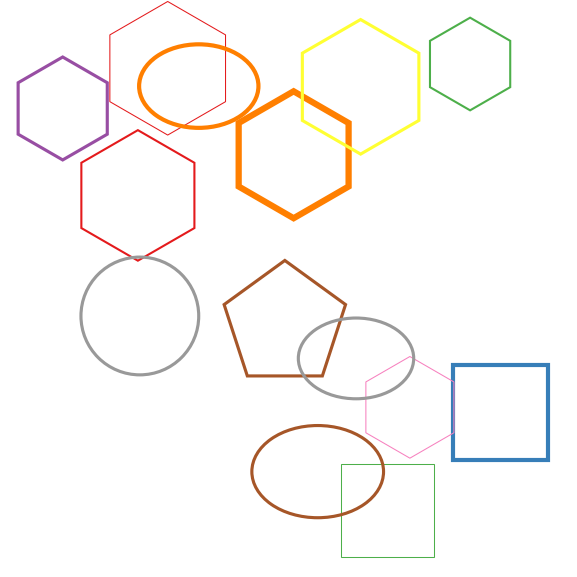[{"shape": "hexagon", "thickness": 0.5, "radius": 0.58, "center": [0.29, 0.881]}, {"shape": "hexagon", "thickness": 1, "radius": 0.57, "center": [0.239, 0.661]}, {"shape": "square", "thickness": 2, "radius": 0.41, "center": [0.866, 0.285]}, {"shape": "hexagon", "thickness": 1, "radius": 0.4, "center": [0.814, 0.888]}, {"shape": "square", "thickness": 0.5, "radius": 0.4, "center": [0.671, 0.115]}, {"shape": "hexagon", "thickness": 1.5, "radius": 0.45, "center": [0.109, 0.811]}, {"shape": "oval", "thickness": 2, "radius": 0.52, "center": [0.344, 0.85]}, {"shape": "hexagon", "thickness": 3, "radius": 0.55, "center": [0.508, 0.731]}, {"shape": "hexagon", "thickness": 1.5, "radius": 0.58, "center": [0.624, 0.849]}, {"shape": "pentagon", "thickness": 1.5, "radius": 0.55, "center": [0.493, 0.438]}, {"shape": "oval", "thickness": 1.5, "radius": 0.57, "center": [0.55, 0.182]}, {"shape": "hexagon", "thickness": 0.5, "radius": 0.44, "center": [0.71, 0.294]}, {"shape": "oval", "thickness": 1.5, "radius": 0.5, "center": [0.616, 0.379]}, {"shape": "circle", "thickness": 1.5, "radius": 0.51, "center": [0.242, 0.452]}]